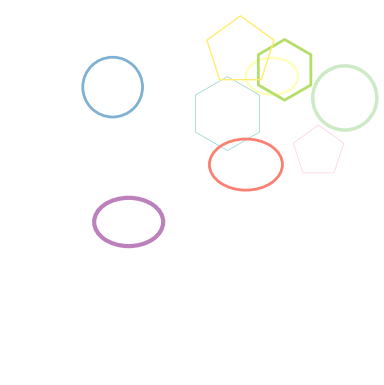[{"shape": "hexagon", "thickness": 0.5, "radius": 0.48, "center": [0.591, 0.705]}, {"shape": "oval", "thickness": 1.5, "radius": 0.34, "center": [0.706, 0.802]}, {"shape": "oval", "thickness": 2, "radius": 0.47, "center": [0.639, 0.573]}, {"shape": "circle", "thickness": 2, "radius": 0.39, "center": [0.293, 0.774]}, {"shape": "hexagon", "thickness": 2, "radius": 0.39, "center": [0.739, 0.819]}, {"shape": "pentagon", "thickness": 0.5, "radius": 0.34, "center": [0.827, 0.607]}, {"shape": "oval", "thickness": 3, "radius": 0.45, "center": [0.334, 0.423]}, {"shape": "circle", "thickness": 2.5, "radius": 0.42, "center": [0.896, 0.746]}, {"shape": "pentagon", "thickness": 1, "radius": 0.46, "center": [0.625, 0.867]}]